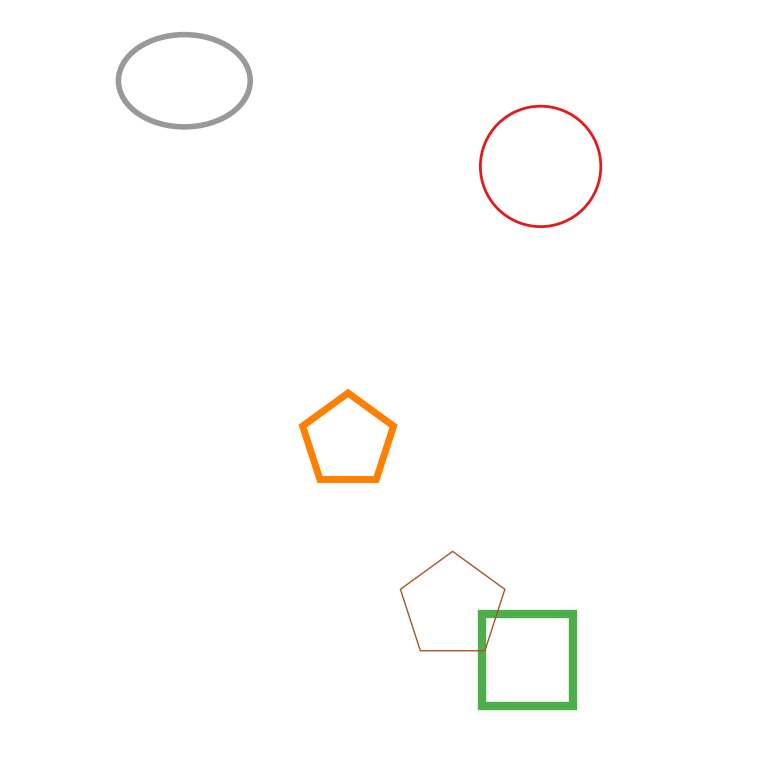[{"shape": "circle", "thickness": 1, "radius": 0.39, "center": [0.702, 0.784]}, {"shape": "square", "thickness": 3, "radius": 0.3, "center": [0.685, 0.142]}, {"shape": "pentagon", "thickness": 2.5, "radius": 0.31, "center": [0.452, 0.427]}, {"shape": "pentagon", "thickness": 0.5, "radius": 0.36, "center": [0.588, 0.213]}, {"shape": "oval", "thickness": 2, "radius": 0.43, "center": [0.239, 0.895]}]